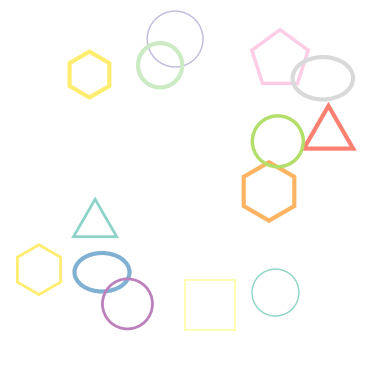[{"shape": "circle", "thickness": 1, "radius": 0.3, "center": [0.716, 0.24]}, {"shape": "triangle", "thickness": 2, "radius": 0.32, "center": [0.247, 0.418]}, {"shape": "square", "thickness": 1.5, "radius": 0.32, "center": [0.545, 0.208]}, {"shape": "circle", "thickness": 1, "radius": 0.36, "center": [0.455, 0.899]}, {"shape": "triangle", "thickness": 3, "radius": 0.37, "center": [0.853, 0.651]}, {"shape": "oval", "thickness": 3, "radius": 0.36, "center": [0.265, 0.293]}, {"shape": "hexagon", "thickness": 3, "radius": 0.38, "center": [0.699, 0.503]}, {"shape": "circle", "thickness": 2.5, "radius": 0.33, "center": [0.722, 0.633]}, {"shape": "pentagon", "thickness": 2.5, "radius": 0.39, "center": [0.727, 0.846]}, {"shape": "oval", "thickness": 3, "radius": 0.39, "center": [0.839, 0.797]}, {"shape": "circle", "thickness": 2, "radius": 0.32, "center": [0.331, 0.211]}, {"shape": "circle", "thickness": 3, "radius": 0.29, "center": [0.416, 0.831]}, {"shape": "hexagon", "thickness": 3, "radius": 0.3, "center": [0.232, 0.806]}, {"shape": "hexagon", "thickness": 2, "radius": 0.32, "center": [0.101, 0.3]}]